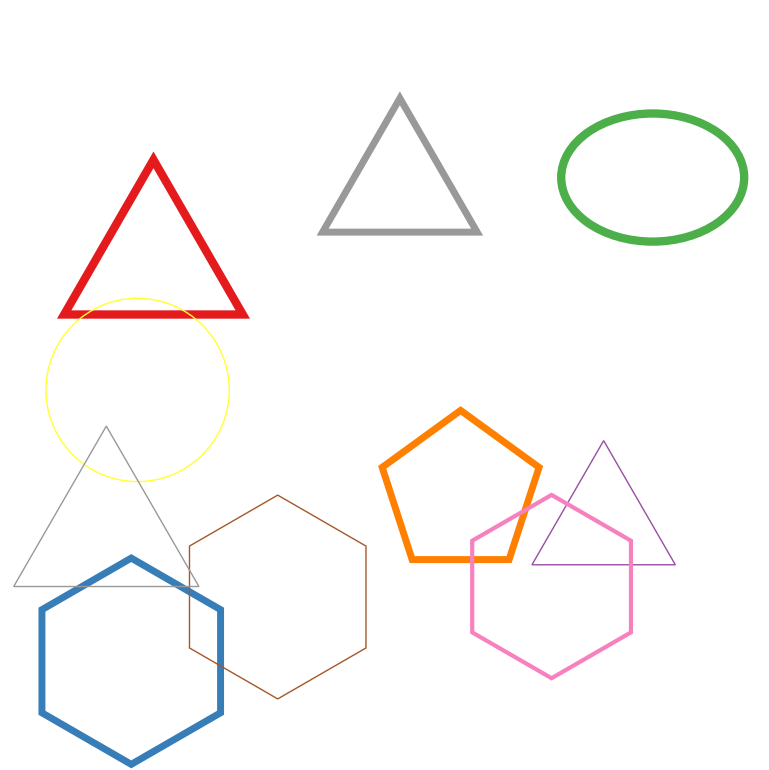[{"shape": "triangle", "thickness": 3, "radius": 0.67, "center": [0.199, 0.659]}, {"shape": "hexagon", "thickness": 2.5, "radius": 0.67, "center": [0.17, 0.141]}, {"shape": "oval", "thickness": 3, "radius": 0.59, "center": [0.848, 0.769]}, {"shape": "triangle", "thickness": 0.5, "radius": 0.54, "center": [0.784, 0.32]}, {"shape": "pentagon", "thickness": 2.5, "radius": 0.54, "center": [0.598, 0.36]}, {"shape": "circle", "thickness": 0.5, "radius": 0.6, "center": [0.179, 0.494]}, {"shape": "hexagon", "thickness": 0.5, "radius": 0.66, "center": [0.361, 0.225]}, {"shape": "hexagon", "thickness": 1.5, "radius": 0.6, "center": [0.716, 0.238]}, {"shape": "triangle", "thickness": 0.5, "radius": 0.69, "center": [0.138, 0.308]}, {"shape": "triangle", "thickness": 2.5, "radius": 0.58, "center": [0.519, 0.756]}]